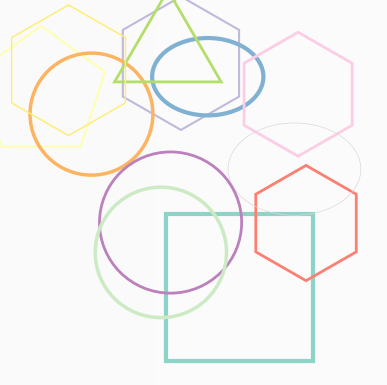[{"shape": "square", "thickness": 3, "radius": 0.95, "center": [0.617, 0.253]}, {"shape": "pentagon", "thickness": 1.5, "radius": 0.87, "center": [0.106, 0.759]}, {"shape": "hexagon", "thickness": 1.5, "radius": 0.87, "center": [0.467, 0.836]}, {"shape": "hexagon", "thickness": 2, "radius": 0.75, "center": [0.79, 0.421]}, {"shape": "oval", "thickness": 3, "radius": 0.72, "center": [0.536, 0.801]}, {"shape": "circle", "thickness": 2.5, "radius": 0.79, "center": [0.236, 0.704]}, {"shape": "triangle", "thickness": 2, "radius": 0.79, "center": [0.433, 0.867]}, {"shape": "hexagon", "thickness": 2, "radius": 0.81, "center": [0.769, 0.755]}, {"shape": "oval", "thickness": 0.5, "radius": 0.86, "center": [0.76, 0.561]}, {"shape": "circle", "thickness": 2, "radius": 0.92, "center": [0.44, 0.422]}, {"shape": "circle", "thickness": 2.5, "radius": 0.85, "center": [0.415, 0.344]}, {"shape": "hexagon", "thickness": 1, "radius": 0.85, "center": [0.177, 0.818]}]